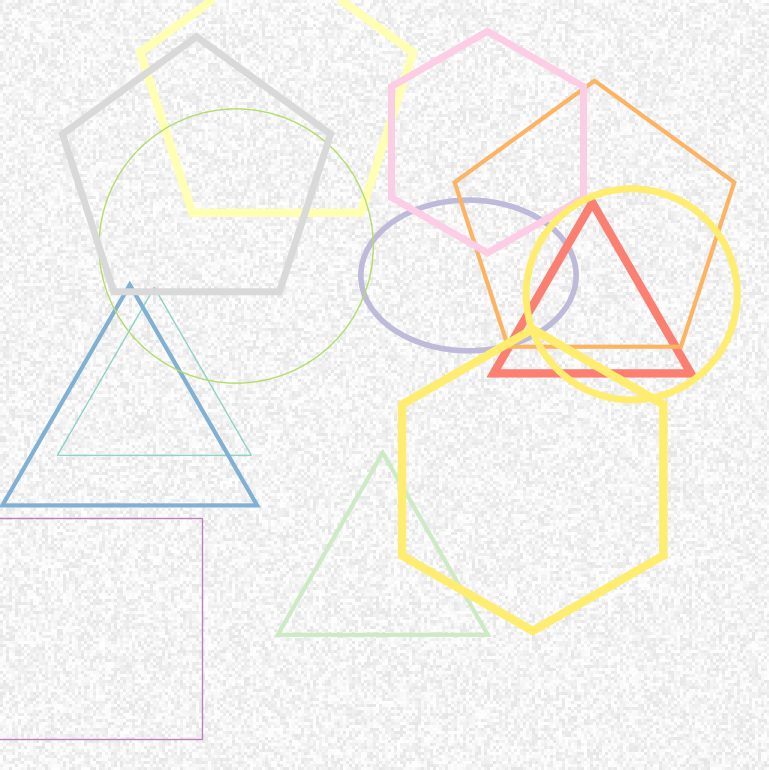[{"shape": "triangle", "thickness": 0.5, "radius": 0.73, "center": [0.2, 0.481]}, {"shape": "pentagon", "thickness": 3, "radius": 0.93, "center": [0.359, 0.874]}, {"shape": "oval", "thickness": 2, "radius": 0.7, "center": [0.608, 0.642]}, {"shape": "triangle", "thickness": 3, "radius": 0.74, "center": [0.769, 0.589]}, {"shape": "triangle", "thickness": 1.5, "radius": 0.96, "center": [0.169, 0.439]}, {"shape": "pentagon", "thickness": 1.5, "radius": 0.95, "center": [0.772, 0.704]}, {"shape": "circle", "thickness": 0.5, "radius": 0.89, "center": [0.307, 0.68]}, {"shape": "hexagon", "thickness": 2.5, "radius": 0.72, "center": [0.633, 0.815]}, {"shape": "pentagon", "thickness": 2.5, "radius": 0.92, "center": [0.255, 0.769]}, {"shape": "square", "thickness": 0.5, "radius": 0.72, "center": [0.118, 0.184]}, {"shape": "triangle", "thickness": 1.5, "radius": 0.79, "center": [0.497, 0.254]}, {"shape": "circle", "thickness": 2.5, "radius": 0.69, "center": [0.82, 0.618]}, {"shape": "hexagon", "thickness": 3, "radius": 0.98, "center": [0.692, 0.377]}]